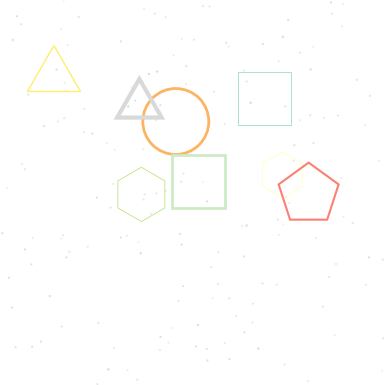[{"shape": "square", "thickness": 0.5, "radius": 0.35, "center": [0.687, 0.744]}, {"shape": "hexagon", "thickness": 0.5, "radius": 0.3, "center": [0.733, 0.546]}, {"shape": "pentagon", "thickness": 1.5, "radius": 0.41, "center": [0.802, 0.496]}, {"shape": "circle", "thickness": 2, "radius": 0.43, "center": [0.457, 0.684]}, {"shape": "hexagon", "thickness": 0.5, "radius": 0.35, "center": [0.367, 0.495]}, {"shape": "triangle", "thickness": 3, "radius": 0.33, "center": [0.362, 0.728]}, {"shape": "square", "thickness": 2, "radius": 0.34, "center": [0.516, 0.529]}, {"shape": "triangle", "thickness": 1, "radius": 0.4, "center": [0.14, 0.802]}]